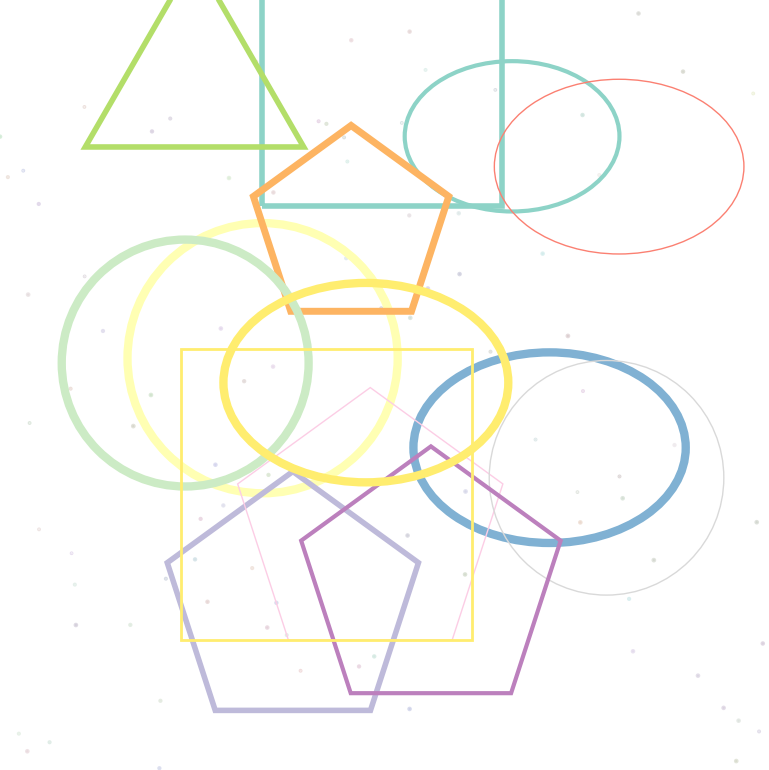[{"shape": "oval", "thickness": 1.5, "radius": 0.7, "center": [0.665, 0.823]}, {"shape": "square", "thickness": 2, "radius": 0.78, "center": [0.496, 0.888]}, {"shape": "circle", "thickness": 3, "radius": 0.88, "center": [0.341, 0.535]}, {"shape": "pentagon", "thickness": 2, "radius": 0.86, "center": [0.38, 0.216]}, {"shape": "oval", "thickness": 0.5, "radius": 0.81, "center": [0.804, 0.784]}, {"shape": "oval", "thickness": 3, "radius": 0.88, "center": [0.714, 0.419]}, {"shape": "pentagon", "thickness": 2.5, "radius": 0.67, "center": [0.456, 0.704]}, {"shape": "triangle", "thickness": 2, "radius": 0.82, "center": [0.253, 0.891]}, {"shape": "pentagon", "thickness": 0.5, "radius": 0.91, "center": [0.481, 0.316]}, {"shape": "circle", "thickness": 0.5, "radius": 0.76, "center": [0.788, 0.379]}, {"shape": "pentagon", "thickness": 1.5, "radius": 0.89, "center": [0.56, 0.243]}, {"shape": "circle", "thickness": 3, "radius": 0.8, "center": [0.24, 0.529]}, {"shape": "oval", "thickness": 3, "radius": 0.92, "center": [0.475, 0.503]}, {"shape": "square", "thickness": 1, "radius": 0.94, "center": [0.424, 0.358]}]